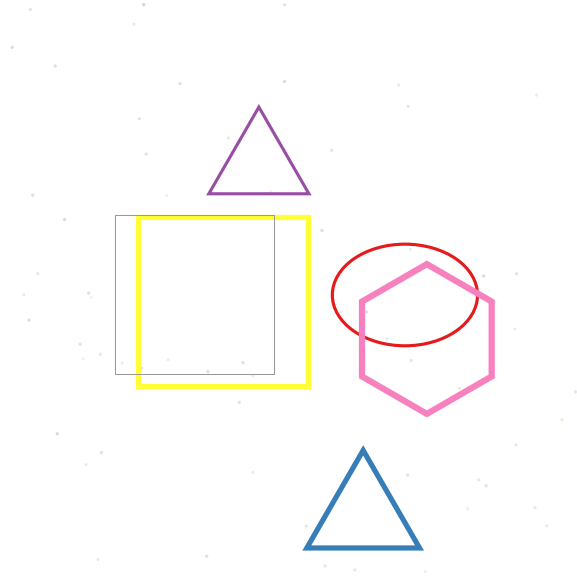[{"shape": "oval", "thickness": 1.5, "radius": 0.63, "center": [0.701, 0.488]}, {"shape": "triangle", "thickness": 2.5, "radius": 0.56, "center": [0.629, 0.107]}, {"shape": "triangle", "thickness": 1.5, "radius": 0.5, "center": [0.448, 0.714]}, {"shape": "square", "thickness": 2.5, "radius": 0.73, "center": [0.387, 0.477]}, {"shape": "hexagon", "thickness": 3, "radius": 0.65, "center": [0.739, 0.412]}, {"shape": "square", "thickness": 0.5, "radius": 0.69, "center": [0.337, 0.489]}]